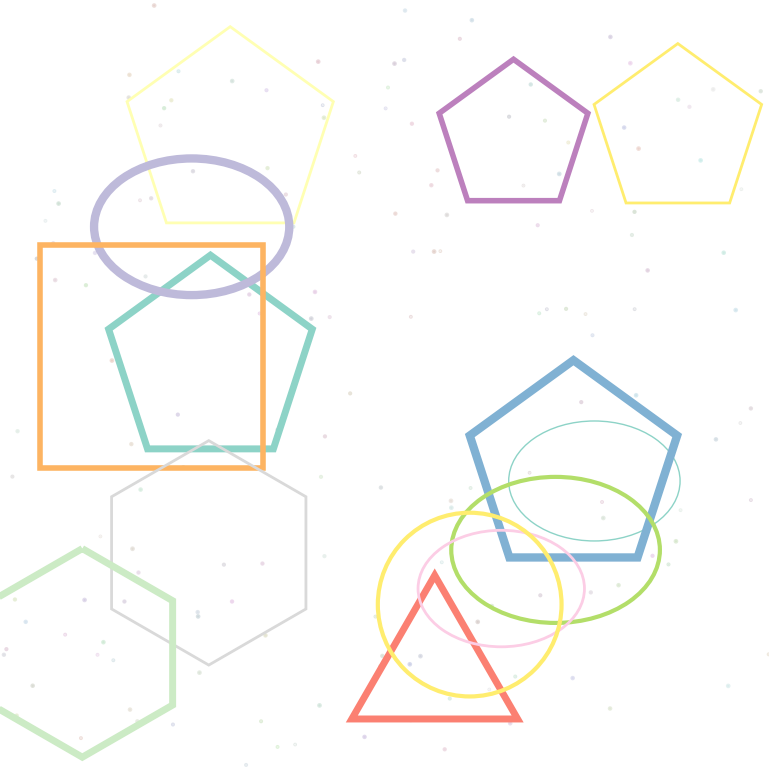[{"shape": "pentagon", "thickness": 2.5, "radius": 0.7, "center": [0.273, 0.53]}, {"shape": "oval", "thickness": 0.5, "radius": 0.56, "center": [0.772, 0.375]}, {"shape": "pentagon", "thickness": 1, "radius": 0.7, "center": [0.299, 0.825]}, {"shape": "oval", "thickness": 3, "radius": 0.63, "center": [0.249, 0.705]}, {"shape": "triangle", "thickness": 2.5, "radius": 0.62, "center": [0.565, 0.128]}, {"shape": "pentagon", "thickness": 3, "radius": 0.71, "center": [0.745, 0.391]}, {"shape": "square", "thickness": 2, "radius": 0.72, "center": [0.196, 0.538]}, {"shape": "oval", "thickness": 1.5, "radius": 0.68, "center": [0.722, 0.286]}, {"shape": "oval", "thickness": 1, "radius": 0.54, "center": [0.651, 0.236]}, {"shape": "hexagon", "thickness": 1, "radius": 0.73, "center": [0.271, 0.282]}, {"shape": "pentagon", "thickness": 2, "radius": 0.51, "center": [0.667, 0.822]}, {"shape": "hexagon", "thickness": 2.5, "radius": 0.68, "center": [0.107, 0.152]}, {"shape": "circle", "thickness": 1.5, "radius": 0.6, "center": [0.61, 0.215]}, {"shape": "pentagon", "thickness": 1, "radius": 0.57, "center": [0.88, 0.829]}]